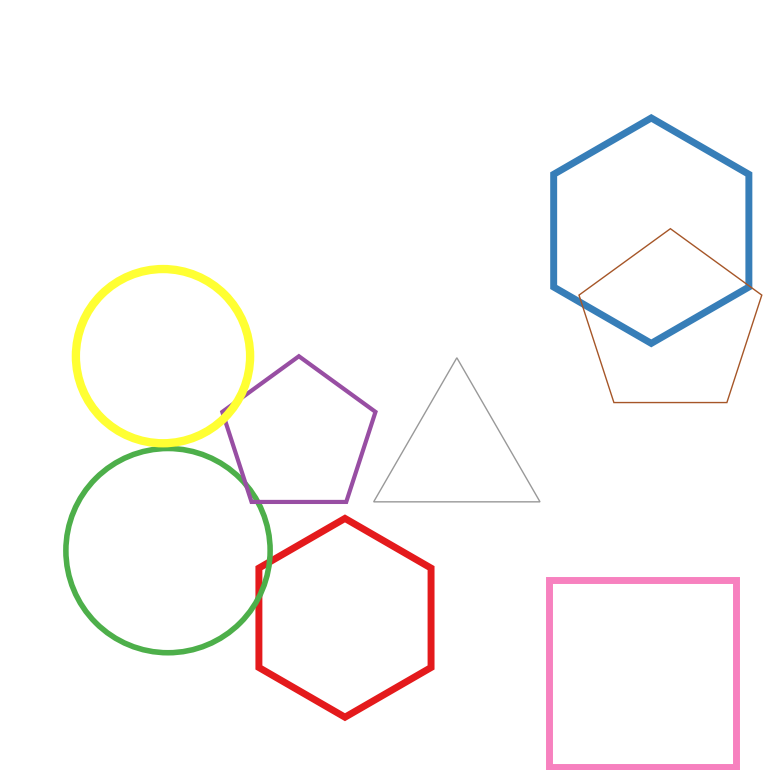[{"shape": "hexagon", "thickness": 2.5, "radius": 0.65, "center": [0.448, 0.198]}, {"shape": "hexagon", "thickness": 2.5, "radius": 0.73, "center": [0.846, 0.7]}, {"shape": "circle", "thickness": 2, "radius": 0.66, "center": [0.218, 0.285]}, {"shape": "pentagon", "thickness": 1.5, "radius": 0.52, "center": [0.388, 0.433]}, {"shape": "circle", "thickness": 3, "radius": 0.57, "center": [0.212, 0.537]}, {"shape": "pentagon", "thickness": 0.5, "radius": 0.62, "center": [0.871, 0.578]}, {"shape": "square", "thickness": 2.5, "radius": 0.61, "center": [0.834, 0.125]}, {"shape": "triangle", "thickness": 0.5, "radius": 0.62, "center": [0.593, 0.411]}]